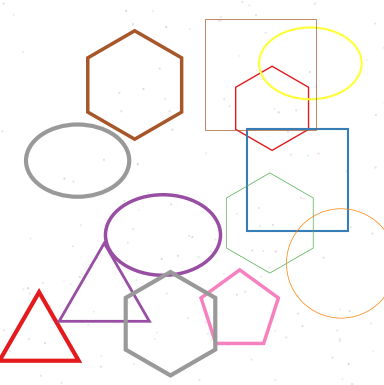[{"shape": "triangle", "thickness": 3, "radius": 0.59, "center": [0.101, 0.122]}, {"shape": "hexagon", "thickness": 1, "radius": 0.55, "center": [0.707, 0.719]}, {"shape": "square", "thickness": 1.5, "radius": 0.66, "center": [0.773, 0.533]}, {"shape": "hexagon", "thickness": 0.5, "radius": 0.65, "center": [0.701, 0.421]}, {"shape": "oval", "thickness": 2.5, "radius": 0.75, "center": [0.423, 0.39]}, {"shape": "triangle", "thickness": 2, "radius": 0.68, "center": [0.271, 0.233]}, {"shape": "circle", "thickness": 0.5, "radius": 0.71, "center": [0.886, 0.316]}, {"shape": "oval", "thickness": 1.5, "radius": 0.67, "center": [0.806, 0.835]}, {"shape": "square", "thickness": 0.5, "radius": 0.72, "center": [0.677, 0.807]}, {"shape": "hexagon", "thickness": 2.5, "radius": 0.7, "center": [0.35, 0.779]}, {"shape": "pentagon", "thickness": 2.5, "radius": 0.53, "center": [0.623, 0.193]}, {"shape": "oval", "thickness": 3, "radius": 0.67, "center": [0.202, 0.583]}, {"shape": "hexagon", "thickness": 3, "radius": 0.67, "center": [0.443, 0.159]}]